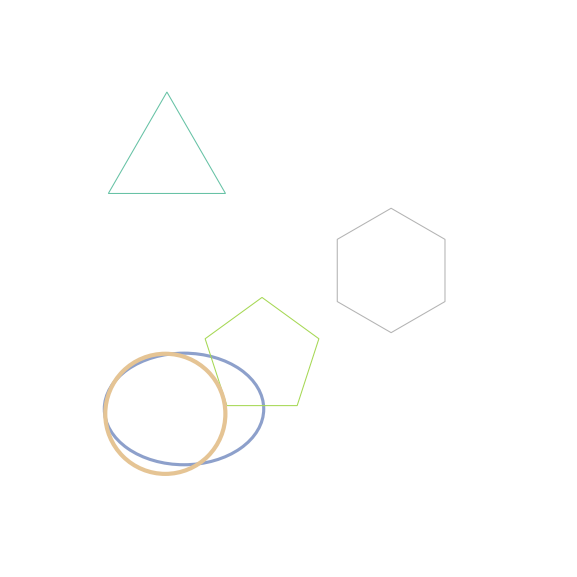[{"shape": "triangle", "thickness": 0.5, "radius": 0.59, "center": [0.289, 0.723]}, {"shape": "oval", "thickness": 1.5, "radius": 0.69, "center": [0.319, 0.291]}, {"shape": "pentagon", "thickness": 0.5, "radius": 0.52, "center": [0.454, 0.381]}, {"shape": "circle", "thickness": 2, "radius": 0.52, "center": [0.286, 0.283]}, {"shape": "hexagon", "thickness": 0.5, "radius": 0.54, "center": [0.677, 0.531]}]